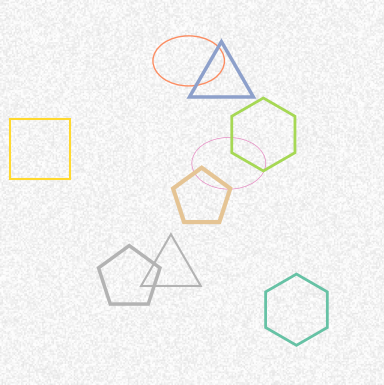[{"shape": "hexagon", "thickness": 2, "radius": 0.46, "center": [0.77, 0.196]}, {"shape": "oval", "thickness": 1, "radius": 0.46, "center": [0.49, 0.842]}, {"shape": "triangle", "thickness": 2.5, "radius": 0.48, "center": [0.575, 0.796]}, {"shape": "oval", "thickness": 0.5, "radius": 0.48, "center": [0.594, 0.576]}, {"shape": "hexagon", "thickness": 2, "radius": 0.47, "center": [0.684, 0.651]}, {"shape": "square", "thickness": 1.5, "radius": 0.39, "center": [0.104, 0.613]}, {"shape": "pentagon", "thickness": 3, "radius": 0.39, "center": [0.524, 0.486]}, {"shape": "triangle", "thickness": 1.5, "radius": 0.45, "center": [0.444, 0.302]}, {"shape": "pentagon", "thickness": 2.5, "radius": 0.42, "center": [0.336, 0.278]}]